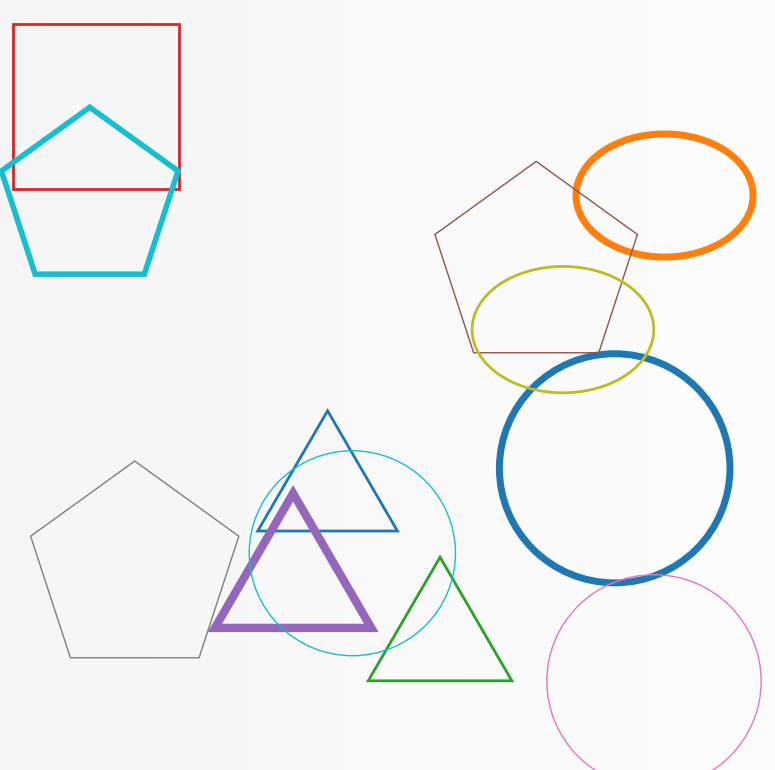[{"shape": "triangle", "thickness": 1, "radius": 0.52, "center": [0.423, 0.362]}, {"shape": "circle", "thickness": 2.5, "radius": 0.74, "center": [0.793, 0.392]}, {"shape": "oval", "thickness": 2.5, "radius": 0.57, "center": [0.857, 0.746]}, {"shape": "triangle", "thickness": 1, "radius": 0.54, "center": [0.568, 0.169]}, {"shape": "square", "thickness": 1, "radius": 0.54, "center": [0.124, 0.862]}, {"shape": "triangle", "thickness": 3, "radius": 0.58, "center": [0.378, 0.243]}, {"shape": "pentagon", "thickness": 0.5, "radius": 0.69, "center": [0.692, 0.653]}, {"shape": "circle", "thickness": 0.5, "radius": 0.69, "center": [0.844, 0.115]}, {"shape": "pentagon", "thickness": 0.5, "radius": 0.71, "center": [0.174, 0.26]}, {"shape": "oval", "thickness": 1, "radius": 0.59, "center": [0.726, 0.572]}, {"shape": "circle", "thickness": 0.5, "radius": 0.67, "center": [0.455, 0.282]}, {"shape": "pentagon", "thickness": 2, "radius": 0.6, "center": [0.116, 0.741]}]